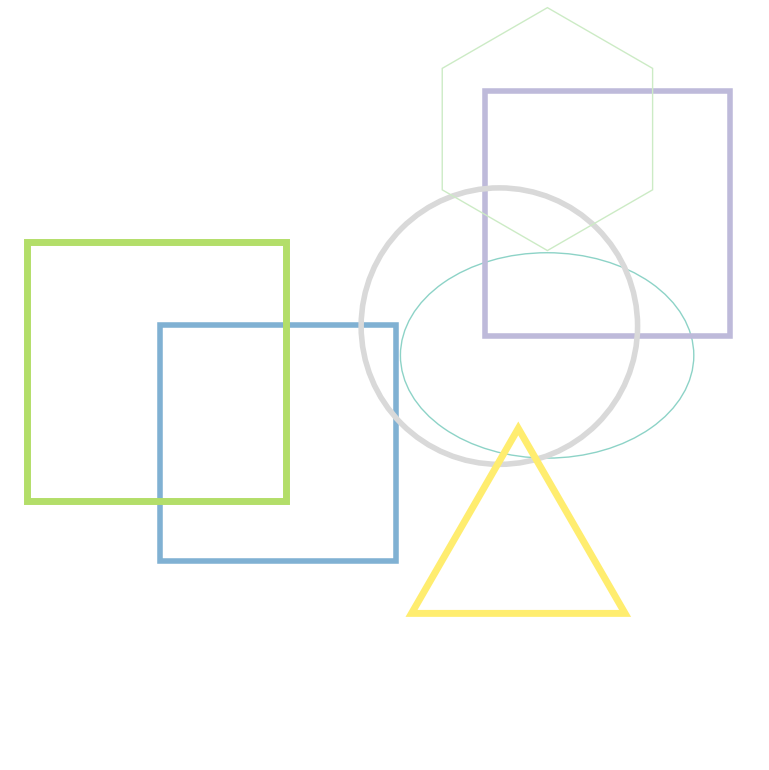[{"shape": "oval", "thickness": 0.5, "radius": 0.95, "center": [0.711, 0.538]}, {"shape": "square", "thickness": 2, "radius": 0.8, "center": [0.789, 0.723]}, {"shape": "square", "thickness": 2, "radius": 0.76, "center": [0.361, 0.425]}, {"shape": "square", "thickness": 2.5, "radius": 0.84, "center": [0.203, 0.517]}, {"shape": "circle", "thickness": 2, "radius": 0.9, "center": [0.649, 0.576]}, {"shape": "hexagon", "thickness": 0.5, "radius": 0.79, "center": [0.711, 0.832]}, {"shape": "triangle", "thickness": 2.5, "radius": 0.8, "center": [0.673, 0.283]}]